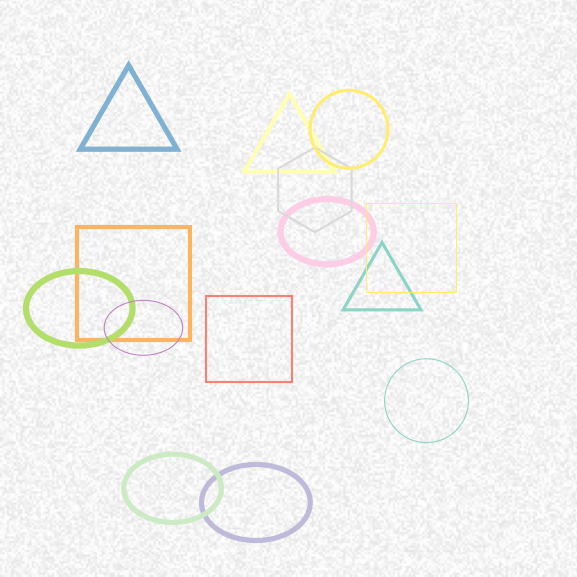[{"shape": "triangle", "thickness": 1.5, "radius": 0.39, "center": [0.661, 0.502]}, {"shape": "circle", "thickness": 0.5, "radius": 0.36, "center": [0.739, 0.305]}, {"shape": "triangle", "thickness": 2, "radius": 0.45, "center": [0.501, 0.746]}, {"shape": "oval", "thickness": 2.5, "radius": 0.47, "center": [0.443, 0.129]}, {"shape": "square", "thickness": 1, "radius": 0.37, "center": [0.431, 0.412]}, {"shape": "triangle", "thickness": 2.5, "radius": 0.48, "center": [0.223, 0.789]}, {"shape": "square", "thickness": 2, "radius": 0.49, "center": [0.231, 0.508]}, {"shape": "oval", "thickness": 3, "radius": 0.46, "center": [0.137, 0.465]}, {"shape": "oval", "thickness": 3, "radius": 0.4, "center": [0.566, 0.598]}, {"shape": "hexagon", "thickness": 1, "radius": 0.37, "center": [0.545, 0.67]}, {"shape": "oval", "thickness": 0.5, "radius": 0.34, "center": [0.248, 0.432]}, {"shape": "oval", "thickness": 2.5, "radius": 0.42, "center": [0.299, 0.154]}, {"shape": "circle", "thickness": 1.5, "radius": 0.34, "center": [0.604, 0.775]}, {"shape": "square", "thickness": 0.5, "radius": 0.39, "center": [0.712, 0.571]}]